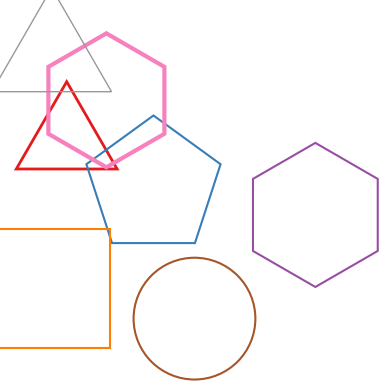[{"shape": "triangle", "thickness": 2, "radius": 0.76, "center": [0.173, 0.637]}, {"shape": "pentagon", "thickness": 1.5, "radius": 0.92, "center": [0.399, 0.517]}, {"shape": "hexagon", "thickness": 1.5, "radius": 0.94, "center": [0.819, 0.442]}, {"shape": "square", "thickness": 1.5, "radius": 0.77, "center": [0.131, 0.25]}, {"shape": "circle", "thickness": 1.5, "radius": 0.79, "center": [0.505, 0.172]}, {"shape": "hexagon", "thickness": 3, "radius": 0.87, "center": [0.276, 0.739]}, {"shape": "triangle", "thickness": 1, "radius": 0.9, "center": [0.134, 0.852]}]